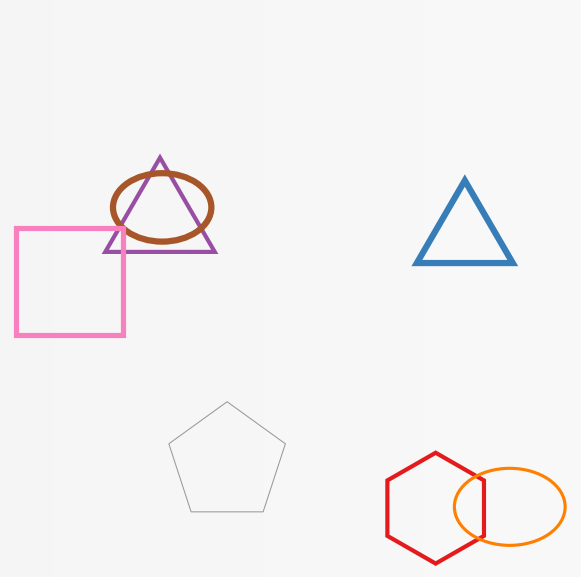[{"shape": "hexagon", "thickness": 2, "radius": 0.48, "center": [0.75, 0.119]}, {"shape": "triangle", "thickness": 3, "radius": 0.48, "center": [0.8, 0.591]}, {"shape": "triangle", "thickness": 2, "radius": 0.54, "center": [0.275, 0.617]}, {"shape": "oval", "thickness": 1.5, "radius": 0.48, "center": [0.877, 0.121]}, {"shape": "oval", "thickness": 3, "radius": 0.42, "center": [0.279, 0.64]}, {"shape": "square", "thickness": 2.5, "radius": 0.46, "center": [0.119, 0.512]}, {"shape": "pentagon", "thickness": 0.5, "radius": 0.53, "center": [0.391, 0.198]}]